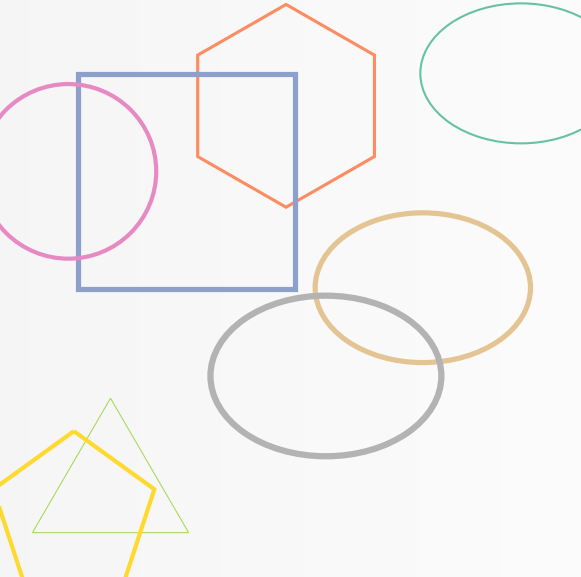[{"shape": "oval", "thickness": 1, "radius": 0.87, "center": [0.896, 0.872]}, {"shape": "hexagon", "thickness": 1.5, "radius": 0.88, "center": [0.492, 0.816]}, {"shape": "square", "thickness": 2.5, "radius": 0.93, "center": [0.321, 0.685]}, {"shape": "circle", "thickness": 2, "radius": 0.76, "center": [0.118, 0.702]}, {"shape": "triangle", "thickness": 0.5, "radius": 0.78, "center": [0.19, 0.154]}, {"shape": "pentagon", "thickness": 2, "radius": 0.73, "center": [0.127, 0.107]}, {"shape": "oval", "thickness": 2.5, "radius": 0.93, "center": [0.727, 0.501]}, {"shape": "oval", "thickness": 3, "radius": 0.99, "center": [0.561, 0.348]}]